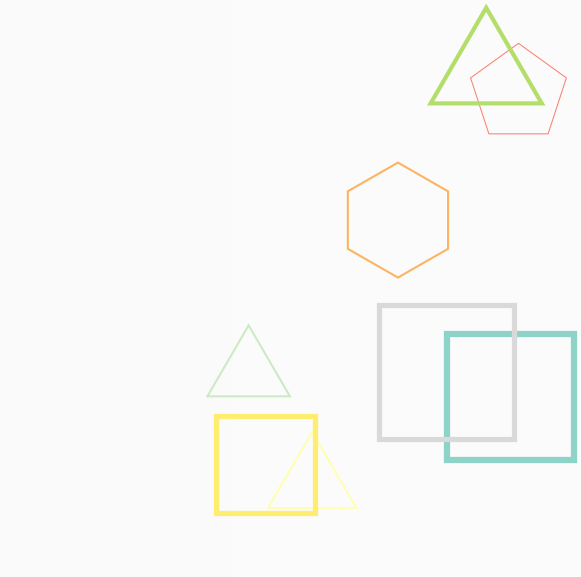[{"shape": "square", "thickness": 3, "radius": 0.55, "center": [0.879, 0.312]}, {"shape": "triangle", "thickness": 1, "radius": 0.44, "center": [0.537, 0.163]}, {"shape": "pentagon", "thickness": 0.5, "radius": 0.43, "center": [0.892, 0.837]}, {"shape": "hexagon", "thickness": 1, "radius": 0.5, "center": [0.685, 0.618]}, {"shape": "triangle", "thickness": 2, "radius": 0.55, "center": [0.836, 0.875]}, {"shape": "square", "thickness": 2.5, "radius": 0.58, "center": [0.767, 0.355]}, {"shape": "triangle", "thickness": 1, "radius": 0.41, "center": [0.428, 0.354]}, {"shape": "square", "thickness": 2.5, "radius": 0.42, "center": [0.457, 0.195]}]